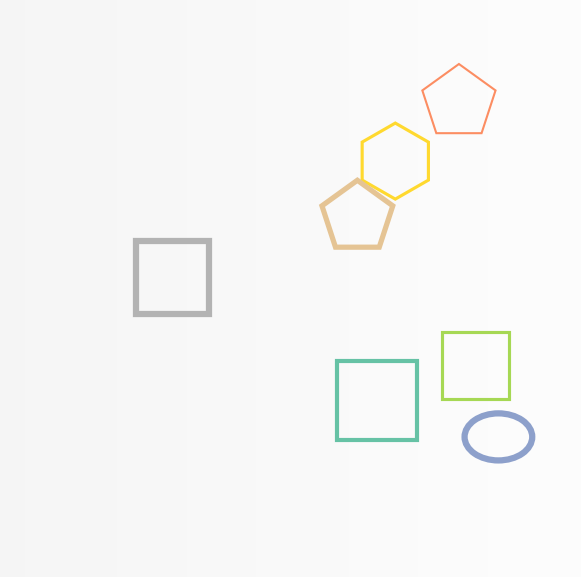[{"shape": "square", "thickness": 2, "radius": 0.34, "center": [0.648, 0.306]}, {"shape": "pentagon", "thickness": 1, "radius": 0.33, "center": [0.79, 0.822]}, {"shape": "oval", "thickness": 3, "radius": 0.29, "center": [0.857, 0.243]}, {"shape": "square", "thickness": 1.5, "radius": 0.29, "center": [0.818, 0.367]}, {"shape": "hexagon", "thickness": 1.5, "radius": 0.33, "center": [0.68, 0.72]}, {"shape": "pentagon", "thickness": 2.5, "radius": 0.32, "center": [0.615, 0.623]}, {"shape": "square", "thickness": 3, "radius": 0.31, "center": [0.297, 0.519]}]